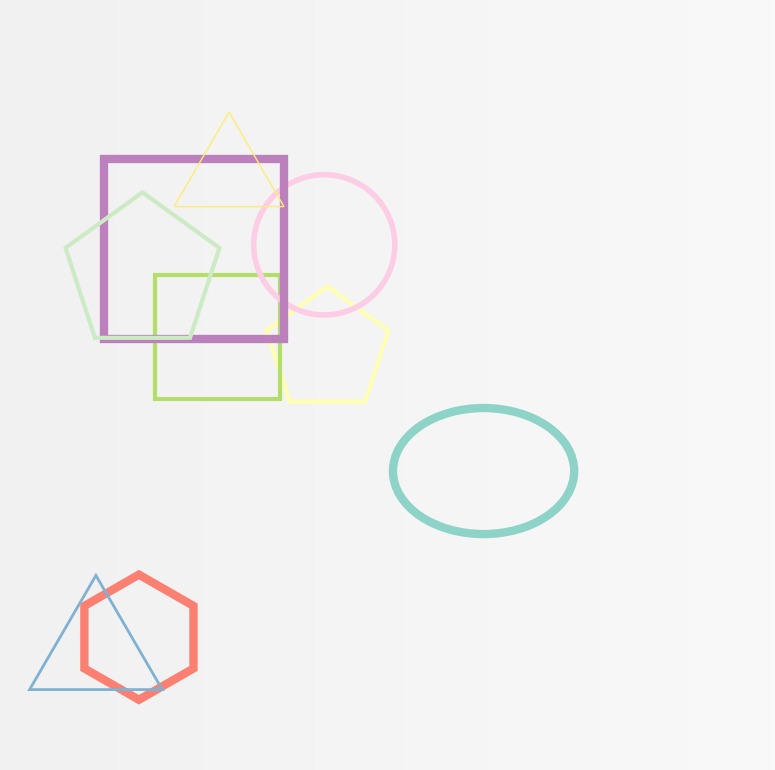[{"shape": "oval", "thickness": 3, "radius": 0.58, "center": [0.624, 0.388]}, {"shape": "pentagon", "thickness": 1.5, "radius": 0.41, "center": [0.422, 0.545]}, {"shape": "hexagon", "thickness": 3, "radius": 0.41, "center": [0.179, 0.172]}, {"shape": "triangle", "thickness": 1, "radius": 0.49, "center": [0.124, 0.154]}, {"shape": "square", "thickness": 1.5, "radius": 0.4, "center": [0.281, 0.562]}, {"shape": "circle", "thickness": 2, "radius": 0.46, "center": [0.418, 0.682]}, {"shape": "square", "thickness": 3, "radius": 0.58, "center": [0.251, 0.677]}, {"shape": "pentagon", "thickness": 1.5, "radius": 0.52, "center": [0.184, 0.646]}, {"shape": "triangle", "thickness": 0.5, "radius": 0.41, "center": [0.296, 0.773]}]